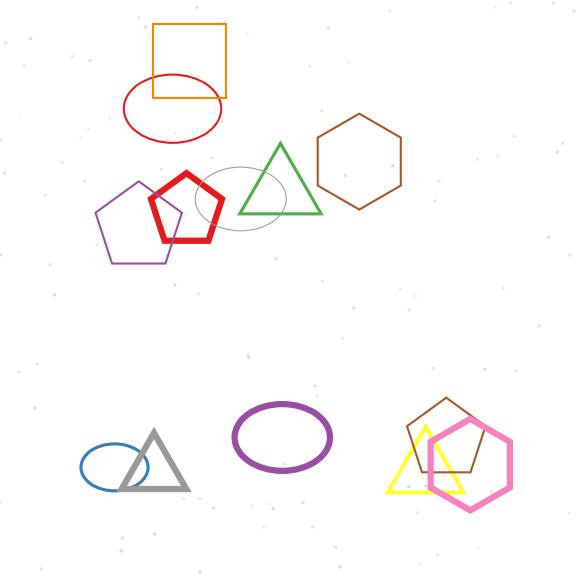[{"shape": "pentagon", "thickness": 3, "radius": 0.32, "center": [0.323, 0.635]}, {"shape": "oval", "thickness": 1, "radius": 0.42, "center": [0.299, 0.811]}, {"shape": "oval", "thickness": 1.5, "radius": 0.29, "center": [0.198, 0.19]}, {"shape": "triangle", "thickness": 1.5, "radius": 0.41, "center": [0.486, 0.67]}, {"shape": "oval", "thickness": 3, "radius": 0.41, "center": [0.489, 0.242]}, {"shape": "pentagon", "thickness": 1, "radius": 0.39, "center": [0.24, 0.606]}, {"shape": "square", "thickness": 1, "radius": 0.32, "center": [0.328, 0.894]}, {"shape": "triangle", "thickness": 2, "radius": 0.38, "center": [0.737, 0.184]}, {"shape": "pentagon", "thickness": 1, "radius": 0.36, "center": [0.773, 0.239]}, {"shape": "hexagon", "thickness": 1, "radius": 0.42, "center": [0.622, 0.719]}, {"shape": "hexagon", "thickness": 3, "radius": 0.4, "center": [0.814, 0.195]}, {"shape": "oval", "thickness": 0.5, "radius": 0.39, "center": [0.417, 0.655]}, {"shape": "triangle", "thickness": 3, "radius": 0.32, "center": [0.267, 0.185]}]